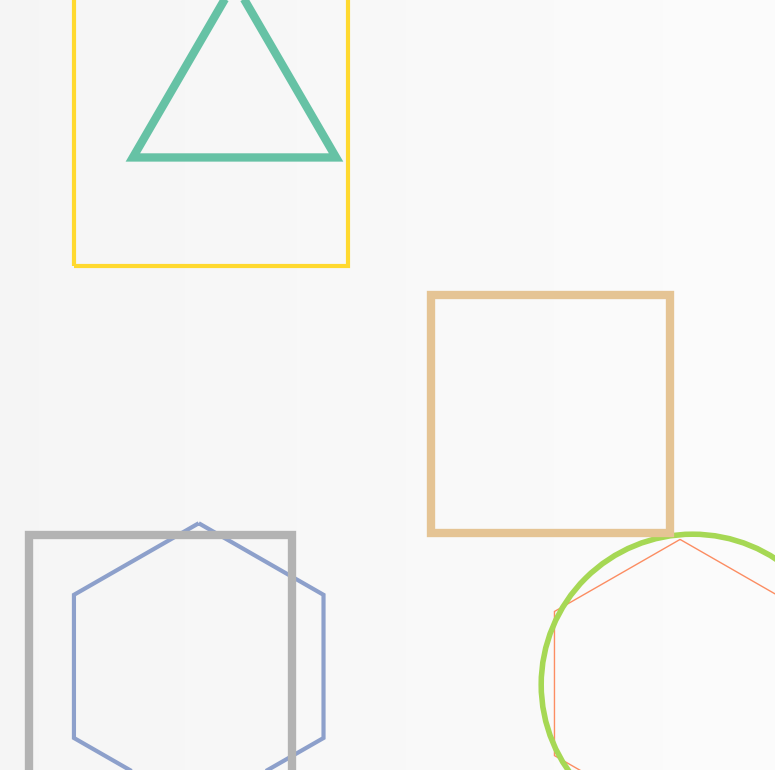[{"shape": "triangle", "thickness": 3, "radius": 0.76, "center": [0.303, 0.871]}, {"shape": "hexagon", "thickness": 0.5, "radius": 0.94, "center": [0.878, 0.112]}, {"shape": "hexagon", "thickness": 1.5, "radius": 0.93, "center": [0.256, 0.135]}, {"shape": "circle", "thickness": 2, "radius": 0.98, "center": [0.894, 0.111]}, {"shape": "square", "thickness": 1.5, "radius": 0.88, "center": [0.272, 0.832]}, {"shape": "square", "thickness": 3, "radius": 0.77, "center": [0.71, 0.462]}, {"shape": "square", "thickness": 3, "radius": 0.85, "center": [0.208, 0.136]}]